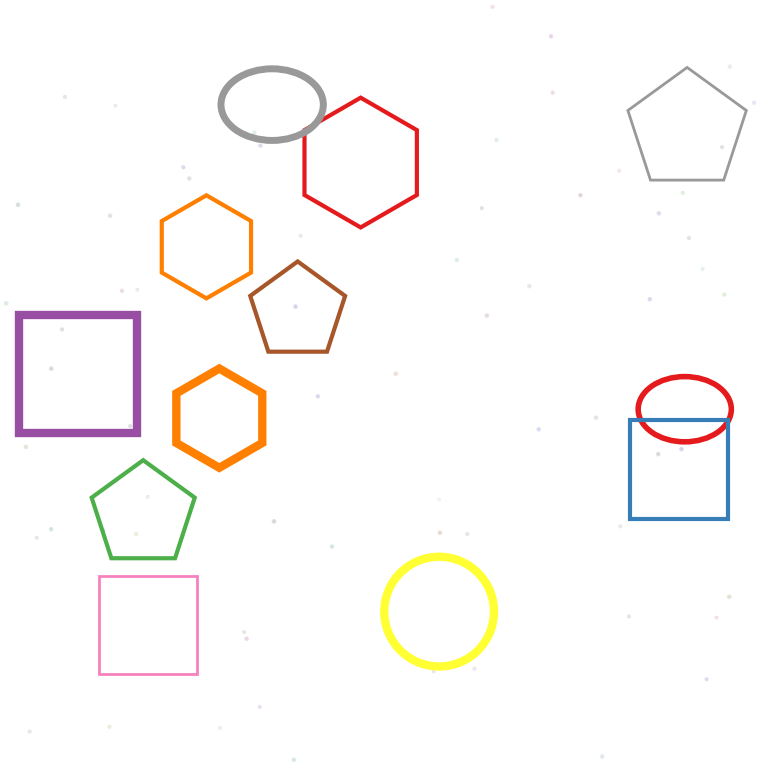[{"shape": "oval", "thickness": 2, "radius": 0.3, "center": [0.889, 0.469]}, {"shape": "hexagon", "thickness": 1.5, "radius": 0.42, "center": [0.468, 0.789]}, {"shape": "square", "thickness": 1.5, "radius": 0.32, "center": [0.881, 0.39]}, {"shape": "pentagon", "thickness": 1.5, "radius": 0.35, "center": [0.186, 0.332]}, {"shape": "square", "thickness": 3, "radius": 0.38, "center": [0.102, 0.514]}, {"shape": "hexagon", "thickness": 3, "radius": 0.32, "center": [0.285, 0.457]}, {"shape": "hexagon", "thickness": 1.5, "radius": 0.33, "center": [0.268, 0.679]}, {"shape": "circle", "thickness": 3, "radius": 0.36, "center": [0.57, 0.206]}, {"shape": "pentagon", "thickness": 1.5, "radius": 0.32, "center": [0.387, 0.596]}, {"shape": "square", "thickness": 1, "radius": 0.32, "center": [0.192, 0.188]}, {"shape": "oval", "thickness": 2.5, "radius": 0.33, "center": [0.353, 0.864]}, {"shape": "pentagon", "thickness": 1, "radius": 0.4, "center": [0.892, 0.832]}]